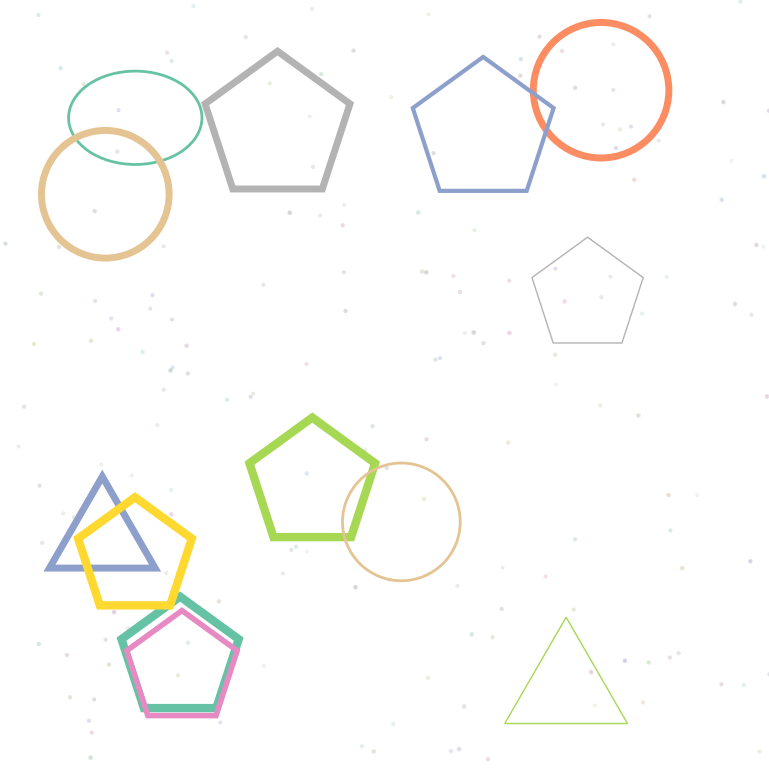[{"shape": "pentagon", "thickness": 3, "radius": 0.4, "center": [0.234, 0.145]}, {"shape": "oval", "thickness": 1, "radius": 0.43, "center": [0.176, 0.847]}, {"shape": "circle", "thickness": 2.5, "radius": 0.44, "center": [0.781, 0.883]}, {"shape": "pentagon", "thickness": 1.5, "radius": 0.48, "center": [0.628, 0.83]}, {"shape": "triangle", "thickness": 2.5, "radius": 0.4, "center": [0.133, 0.302]}, {"shape": "pentagon", "thickness": 2, "radius": 0.38, "center": [0.236, 0.132]}, {"shape": "pentagon", "thickness": 3, "radius": 0.43, "center": [0.406, 0.372]}, {"shape": "triangle", "thickness": 0.5, "radius": 0.46, "center": [0.735, 0.106]}, {"shape": "pentagon", "thickness": 3, "radius": 0.39, "center": [0.175, 0.277]}, {"shape": "circle", "thickness": 1, "radius": 0.38, "center": [0.521, 0.322]}, {"shape": "circle", "thickness": 2.5, "radius": 0.41, "center": [0.137, 0.748]}, {"shape": "pentagon", "thickness": 2.5, "radius": 0.49, "center": [0.36, 0.835]}, {"shape": "pentagon", "thickness": 0.5, "radius": 0.38, "center": [0.763, 0.616]}]